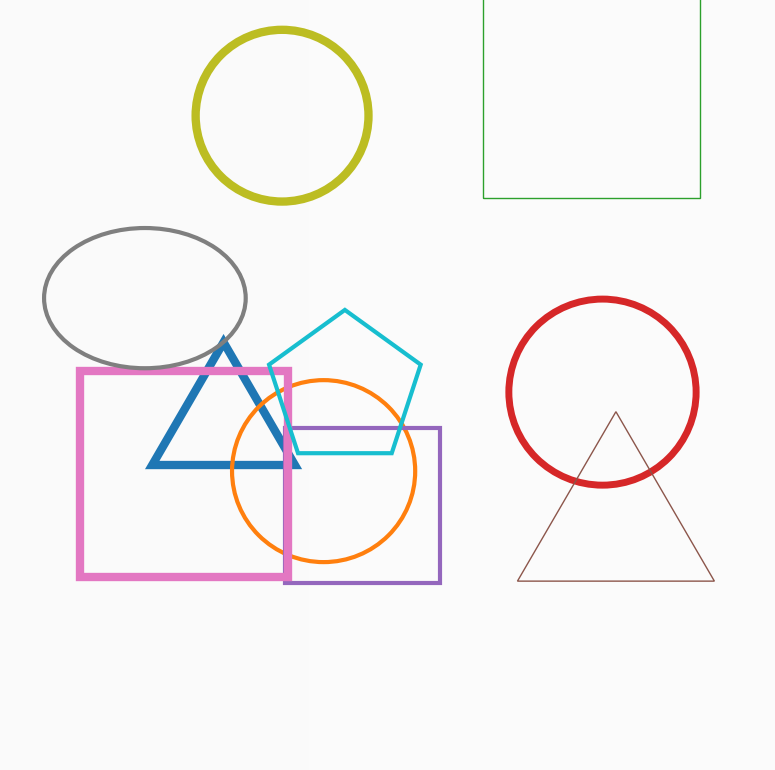[{"shape": "triangle", "thickness": 3, "radius": 0.53, "center": [0.288, 0.449]}, {"shape": "circle", "thickness": 1.5, "radius": 0.59, "center": [0.418, 0.388]}, {"shape": "square", "thickness": 0.5, "radius": 0.7, "center": [0.763, 0.883]}, {"shape": "circle", "thickness": 2.5, "radius": 0.6, "center": [0.777, 0.491]}, {"shape": "square", "thickness": 1.5, "radius": 0.5, "center": [0.468, 0.344]}, {"shape": "triangle", "thickness": 0.5, "radius": 0.73, "center": [0.795, 0.319]}, {"shape": "square", "thickness": 3, "radius": 0.67, "center": [0.237, 0.384]}, {"shape": "oval", "thickness": 1.5, "radius": 0.65, "center": [0.187, 0.613]}, {"shape": "circle", "thickness": 3, "radius": 0.56, "center": [0.364, 0.85]}, {"shape": "pentagon", "thickness": 1.5, "radius": 0.51, "center": [0.445, 0.495]}]